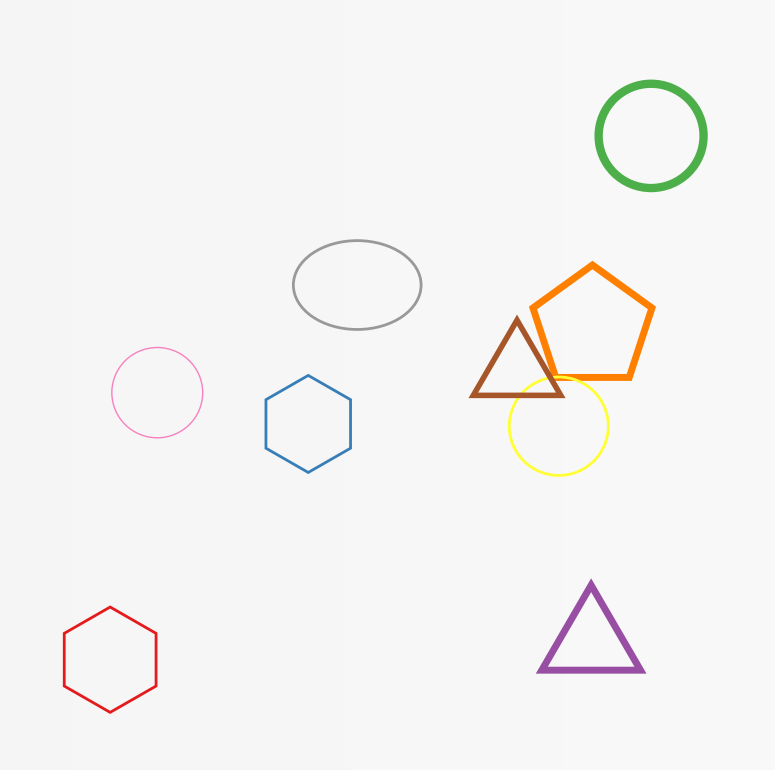[{"shape": "hexagon", "thickness": 1, "radius": 0.34, "center": [0.142, 0.143]}, {"shape": "hexagon", "thickness": 1, "radius": 0.32, "center": [0.398, 0.449]}, {"shape": "circle", "thickness": 3, "radius": 0.34, "center": [0.84, 0.824]}, {"shape": "triangle", "thickness": 2.5, "radius": 0.37, "center": [0.763, 0.166]}, {"shape": "pentagon", "thickness": 2.5, "radius": 0.4, "center": [0.764, 0.575]}, {"shape": "circle", "thickness": 1, "radius": 0.32, "center": [0.721, 0.446]}, {"shape": "triangle", "thickness": 2, "radius": 0.33, "center": [0.667, 0.519]}, {"shape": "circle", "thickness": 0.5, "radius": 0.29, "center": [0.203, 0.49]}, {"shape": "oval", "thickness": 1, "radius": 0.41, "center": [0.461, 0.63]}]